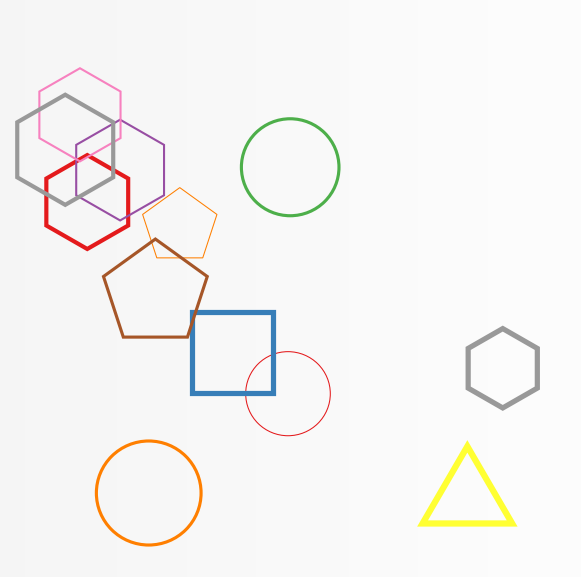[{"shape": "circle", "thickness": 0.5, "radius": 0.36, "center": [0.495, 0.317]}, {"shape": "hexagon", "thickness": 2, "radius": 0.41, "center": [0.15, 0.649]}, {"shape": "square", "thickness": 2.5, "radius": 0.35, "center": [0.399, 0.388]}, {"shape": "circle", "thickness": 1.5, "radius": 0.42, "center": [0.499, 0.71]}, {"shape": "hexagon", "thickness": 1, "radius": 0.44, "center": [0.207, 0.705]}, {"shape": "pentagon", "thickness": 0.5, "radius": 0.34, "center": [0.309, 0.607]}, {"shape": "circle", "thickness": 1.5, "radius": 0.45, "center": [0.256, 0.145]}, {"shape": "triangle", "thickness": 3, "radius": 0.44, "center": [0.804, 0.137]}, {"shape": "pentagon", "thickness": 1.5, "radius": 0.47, "center": [0.267, 0.491]}, {"shape": "hexagon", "thickness": 1, "radius": 0.4, "center": [0.138, 0.8]}, {"shape": "hexagon", "thickness": 2, "radius": 0.48, "center": [0.112, 0.74]}, {"shape": "hexagon", "thickness": 2.5, "radius": 0.34, "center": [0.865, 0.361]}]